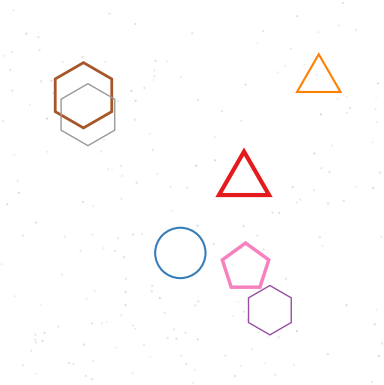[{"shape": "triangle", "thickness": 3, "radius": 0.38, "center": [0.634, 0.531]}, {"shape": "circle", "thickness": 1.5, "radius": 0.33, "center": [0.468, 0.343]}, {"shape": "hexagon", "thickness": 1, "radius": 0.32, "center": [0.701, 0.194]}, {"shape": "triangle", "thickness": 1.5, "radius": 0.33, "center": [0.828, 0.794]}, {"shape": "hexagon", "thickness": 2, "radius": 0.42, "center": [0.217, 0.753]}, {"shape": "pentagon", "thickness": 2.5, "radius": 0.32, "center": [0.638, 0.305]}, {"shape": "hexagon", "thickness": 1, "radius": 0.4, "center": [0.228, 0.702]}]